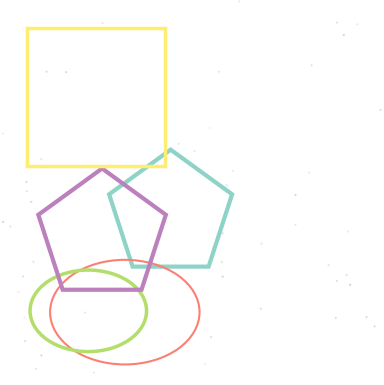[{"shape": "pentagon", "thickness": 3, "radius": 0.84, "center": [0.443, 0.443]}, {"shape": "oval", "thickness": 1.5, "radius": 0.97, "center": [0.324, 0.189]}, {"shape": "oval", "thickness": 2.5, "radius": 0.76, "center": [0.229, 0.193]}, {"shape": "pentagon", "thickness": 3, "radius": 0.87, "center": [0.265, 0.388]}, {"shape": "square", "thickness": 2.5, "radius": 0.89, "center": [0.249, 0.748]}]